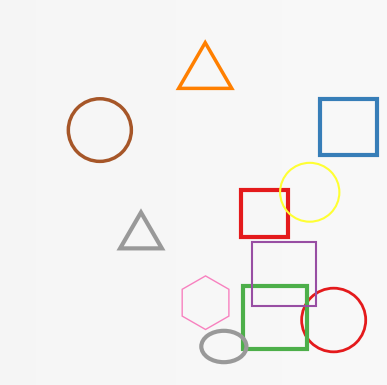[{"shape": "circle", "thickness": 2, "radius": 0.41, "center": [0.861, 0.169]}, {"shape": "square", "thickness": 3, "radius": 0.3, "center": [0.682, 0.445]}, {"shape": "square", "thickness": 3, "radius": 0.37, "center": [0.899, 0.67]}, {"shape": "square", "thickness": 3, "radius": 0.41, "center": [0.709, 0.175]}, {"shape": "square", "thickness": 1.5, "radius": 0.42, "center": [0.733, 0.289]}, {"shape": "triangle", "thickness": 2.5, "radius": 0.4, "center": [0.53, 0.81]}, {"shape": "circle", "thickness": 1.5, "radius": 0.38, "center": [0.799, 0.501]}, {"shape": "circle", "thickness": 2.5, "radius": 0.41, "center": [0.258, 0.662]}, {"shape": "hexagon", "thickness": 1, "radius": 0.35, "center": [0.53, 0.214]}, {"shape": "oval", "thickness": 3, "radius": 0.29, "center": [0.578, 0.1]}, {"shape": "triangle", "thickness": 3, "radius": 0.31, "center": [0.364, 0.386]}]